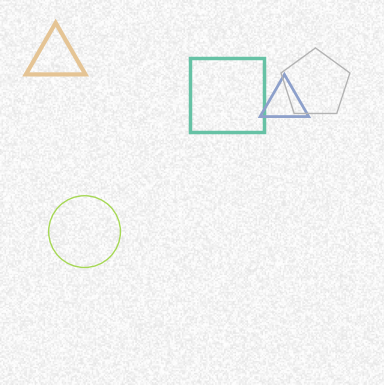[{"shape": "square", "thickness": 2.5, "radius": 0.48, "center": [0.59, 0.754]}, {"shape": "triangle", "thickness": 2, "radius": 0.36, "center": [0.739, 0.734]}, {"shape": "circle", "thickness": 1, "radius": 0.47, "center": [0.22, 0.398]}, {"shape": "triangle", "thickness": 3, "radius": 0.45, "center": [0.145, 0.851]}, {"shape": "pentagon", "thickness": 1, "radius": 0.47, "center": [0.819, 0.781]}]